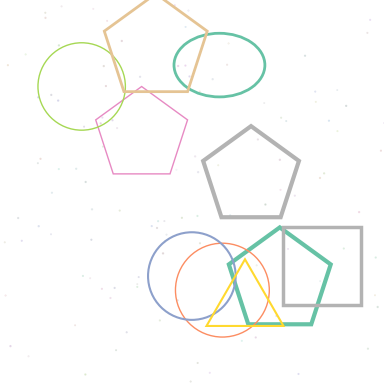[{"shape": "pentagon", "thickness": 3, "radius": 0.7, "center": [0.727, 0.27]}, {"shape": "oval", "thickness": 2, "radius": 0.59, "center": [0.57, 0.831]}, {"shape": "circle", "thickness": 1, "radius": 0.61, "center": [0.578, 0.246]}, {"shape": "circle", "thickness": 1.5, "radius": 0.57, "center": [0.498, 0.283]}, {"shape": "pentagon", "thickness": 1, "radius": 0.63, "center": [0.368, 0.65]}, {"shape": "circle", "thickness": 1, "radius": 0.57, "center": [0.212, 0.775]}, {"shape": "triangle", "thickness": 1.5, "radius": 0.58, "center": [0.636, 0.211]}, {"shape": "pentagon", "thickness": 2, "radius": 0.7, "center": [0.405, 0.876]}, {"shape": "square", "thickness": 2.5, "radius": 0.51, "center": [0.836, 0.309]}, {"shape": "pentagon", "thickness": 3, "radius": 0.65, "center": [0.652, 0.542]}]